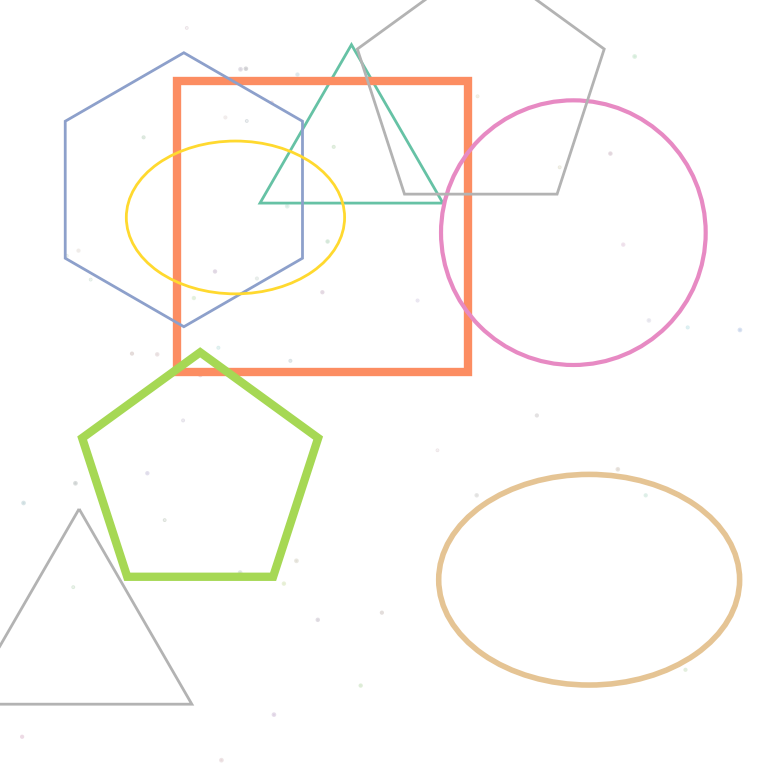[{"shape": "triangle", "thickness": 1, "radius": 0.69, "center": [0.456, 0.805]}, {"shape": "square", "thickness": 3, "radius": 0.95, "center": [0.418, 0.705]}, {"shape": "hexagon", "thickness": 1, "radius": 0.89, "center": [0.239, 0.754]}, {"shape": "circle", "thickness": 1.5, "radius": 0.86, "center": [0.745, 0.698]}, {"shape": "pentagon", "thickness": 3, "radius": 0.81, "center": [0.26, 0.381]}, {"shape": "oval", "thickness": 1, "radius": 0.71, "center": [0.306, 0.718]}, {"shape": "oval", "thickness": 2, "radius": 0.98, "center": [0.765, 0.247]}, {"shape": "triangle", "thickness": 1, "radius": 0.85, "center": [0.103, 0.17]}, {"shape": "pentagon", "thickness": 1, "radius": 0.84, "center": [0.624, 0.884]}]